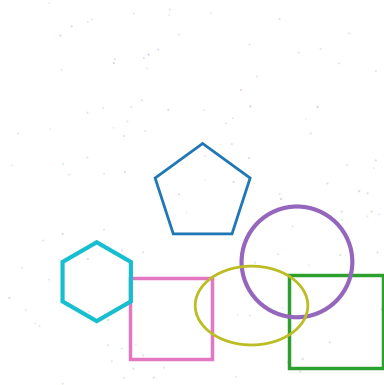[{"shape": "pentagon", "thickness": 2, "radius": 0.65, "center": [0.526, 0.497]}, {"shape": "square", "thickness": 2.5, "radius": 0.61, "center": [0.873, 0.165]}, {"shape": "circle", "thickness": 3, "radius": 0.72, "center": [0.771, 0.32]}, {"shape": "square", "thickness": 2.5, "radius": 0.53, "center": [0.444, 0.172]}, {"shape": "oval", "thickness": 2, "radius": 0.73, "center": [0.653, 0.206]}, {"shape": "hexagon", "thickness": 3, "radius": 0.51, "center": [0.251, 0.268]}]